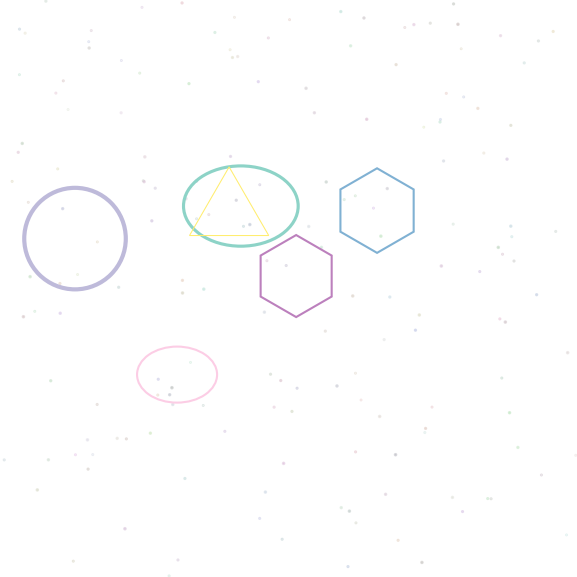[{"shape": "oval", "thickness": 1.5, "radius": 0.5, "center": [0.417, 0.642]}, {"shape": "circle", "thickness": 2, "radius": 0.44, "center": [0.13, 0.586]}, {"shape": "hexagon", "thickness": 1, "radius": 0.37, "center": [0.653, 0.634]}, {"shape": "oval", "thickness": 1, "radius": 0.35, "center": [0.307, 0.35]}, {"shape": "hexagon", "thickness": 1, "radius": 0.36, "center": [0.513, 0.521]}, {"shape": "triangle", "thickness": 0.5, "radius": 0.4, "center": [0.397, 0.631]}]